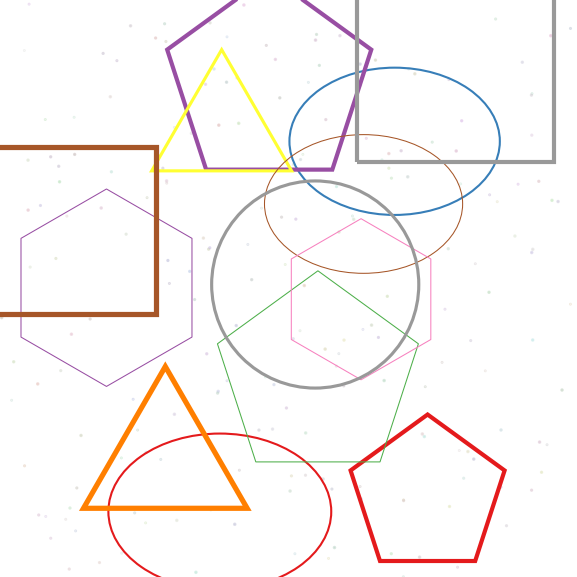[{"shape": "pentagon", "thickness": 2, "radius": 0.7, "center": [0.74, 0.141]}, {"shape": "oval", "thickness": 1, "radius": 0.96, "center": [0.381, 0.113]}, {"shape": "oval", "thickness": 1, "radius": 0.91, "center": [0.683, 0.754]}, {"shape": "pentagon", "thickness": 0.5, "radius": 0.91, "center": [0.55, 0.347]}, {"shape": "hexagon", "thickness": 0.5, "radius": 0.85, "center": [0.184, 0.501]}, {"shape": "pentagon", "thickness": 2, "radius": 0.93, "center": [0.466, 0.856]}, {"shape": "triangle", "thickness": 2.5, "radius": 0.82, "center": [0.286, 0.201]}, {"shape": "triangle", "thickness": 1.5, "radius": 0.7, "center": [0.384, 0.773]}, {"shape": "square", "thickness": 2.5, "radius": 0.72, "center": [0.124, 0.6]}, {"shape": "oval", "thickness": 0.5, "radius": 0.86, "center": [0.63, 0.646]}, {"shape": "hexagon", "thickness": 0.5, "radius": 0.7, "center": [0.625, 0.481]}, {"shape": "circle", "thickness": 1.5, "radius": 0.9, "center": [0.546, 0.506]}, {"shape": "square", "thickness": 2, "radius": 0.85, "center": [0.789, 0.889]}]